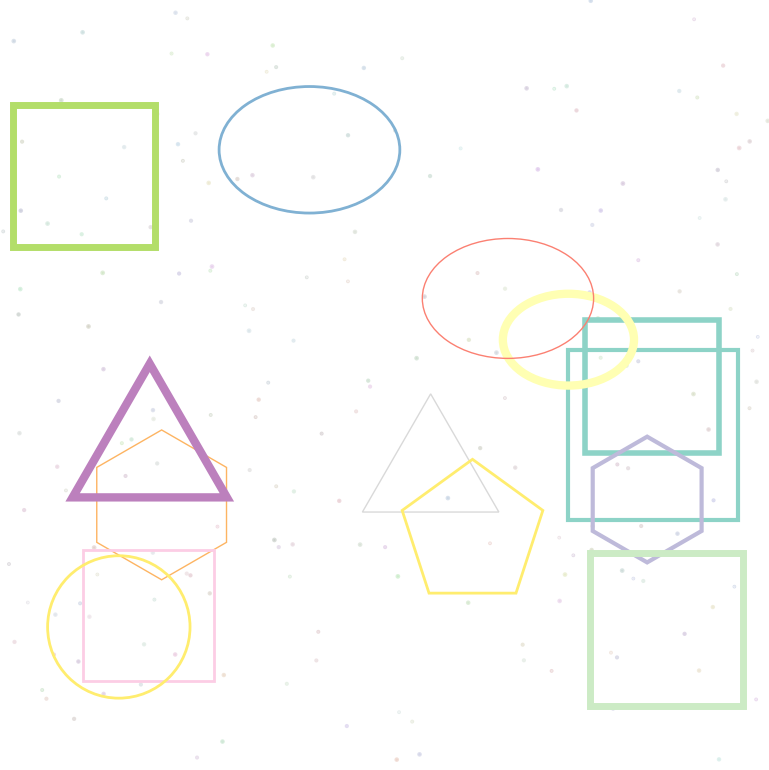[{"shape": "square", "thickness": 2, "radius": 0.43, "center": [0.847, 0.498]}, {"shape": "square", "thickness": 1.5, "radius": 0.55, "center": [0.848, 0.435]}, {"shape": "oval", "thickness": 3, "radius": 0.43, "center": [0.738, 0.559]}, {"shape": "hexagon", "thickness": 1.5, "radius": 0.41, "center": [0.84, 0.351]}, {"shape": "oval", "thickness": 0.5, "radius": 0.56, "center": [0.66, 0.612]}, {"shape": "oval", "thickness": 1, "radius": 0.59, "center": [0.402, 0.805]}, {"shape": "hexagon", "thickness": 0.5, "radius": 0.49, "center": [0.21, 0.344]}, {"shape": "square", "thickness": 2.5, "radius": 0.46, "center": [0.109, 0.772]}, {"shape": "square", "thickness": 1, "radius": 0.43, "center": [0.193, 0.2]}, {"shape": "triangle", "thickness": 0.5, "radius": 0.51, "center": [0.559, 0.386]}, {"shape": "triangle", "thickness": 3, "radius": 0.58, "center": [0.194, 0.412]}, {"shape": "square", "thickness": 2.5, "radius": 0.5, "center": [0.866, 0.182]}, {"shape": "pentagon", "thickness": 1, "radius": 0.48, "center": [0.614, 0.307]}, {"shape": "circle", "thickness": 1, "radius": 0.46, "center": [0.154, 0.186]}]